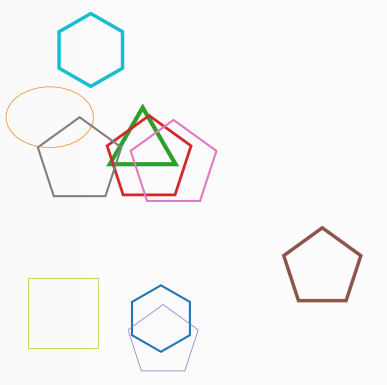[{"shape": "hexagon", "thickness": 1.5, "radius": 0.43, "center": [0.415, 0.173]}, {"shape": "oval", "thickness": 0.5, "radius": 0.56, "center": [0.128, 0.696]}, {"shape": "triangle", "thickness": 3, "radius": 0.49, "center": [0.368, 0.622]}, {"shape": "pentagon", "thickness": 2, "radius": 0.57, "center": [0.385, 0.586]}, {"shape": "pentagon", "thickness": 0.5, "radius": 0.48, "center": [0.421, 0.114]}, {"shape": "pentagon", "thickness": 2.5, "radius": 0.52, "center": [0.832, 0.304]}, {"shape": "pentagon", "thickness": 1.5, "radius": 0.58, "center": [0.448, 0.572]}, {"shape": "pentagon", "thickness": 1.5, "radius": 0.57, "center": [0.205, 0.582]}, {"shape": "square", "thickness": 0.5, "radius": 0.45, "center": [0.162, 0.188]}, {"shape": "hexagon", "thickness": 2.5, "radius": 0.47, "center": [0.234, 0.87]}]